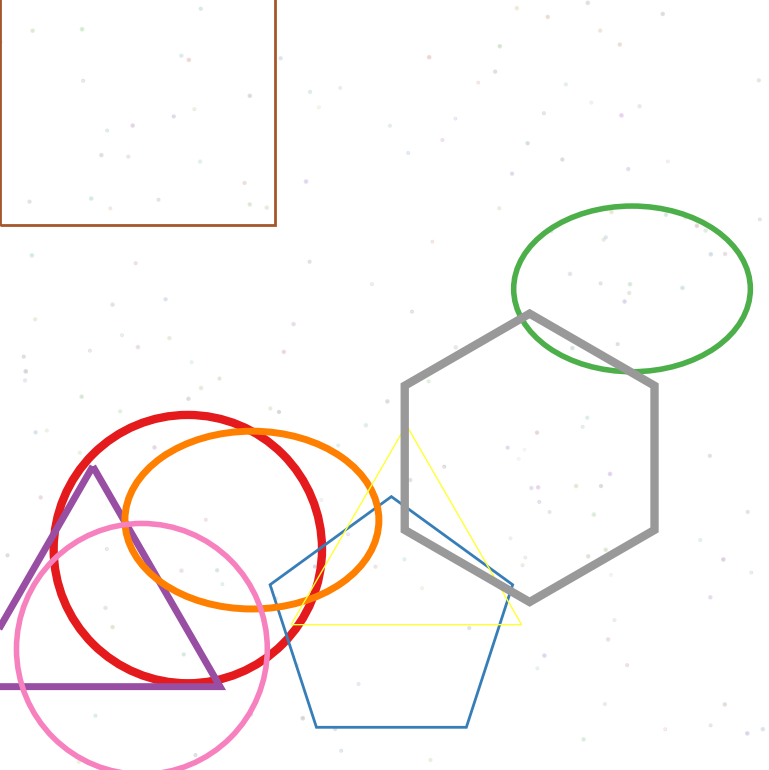[{"shape": "circle", "thickness": 3, "radius": 0.87, "center": [0.244, 0.287]}, {"shape": "pentagon", "thickness": 1, "radius": 0.83, "center": [0.508, 0.189]}, {"shape": "oval", "thickness": 2, "radius": 0.77, "center": [0.821, 0.625]}, {"shape": "triangle", "thickness": 2.5, "radius": 0.95, "center": [0.121, 0.204]}, {"shape": "oval", "thickness": 2.5, "radius": 0.82, "center": [0.327, 0.325]}, {"shape": "triangle", "thickness": 0.5, "radius": 0.86, "center": [0.528, 0.275]}, {"shape": "square", "thickness": 1, "radius": 0.89, "center": [0.179, 0.886]}, {"shape": "circle", "thickness": 2, "radius": 0.81, "center": [0.184, 0.157]}, {"shape": "hexagon", "thickness": 3, "radius": 0.94, "center": [0.688, 0.405]}]